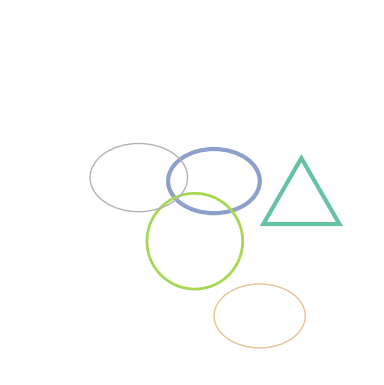[{"shape": "triangle", "thickness": 3, "radius": 0.57, "center": [0.783, 0.475]}, {"shape": "oval", "thickness": 3, "radius": 0.6, "center": [0.556, 0.53]}, {"shape": "circle", "thickness": 2, "radius": 0.62, "center": [0.506, 0.373]}, {"shape": "oval", "thickness": 1, "radius": 0.59, "center": [0.675, 0.179]}, {"shape": "oval", "thickness": 1, "radius": 0.63, "center": [0.36, 0.539]}]